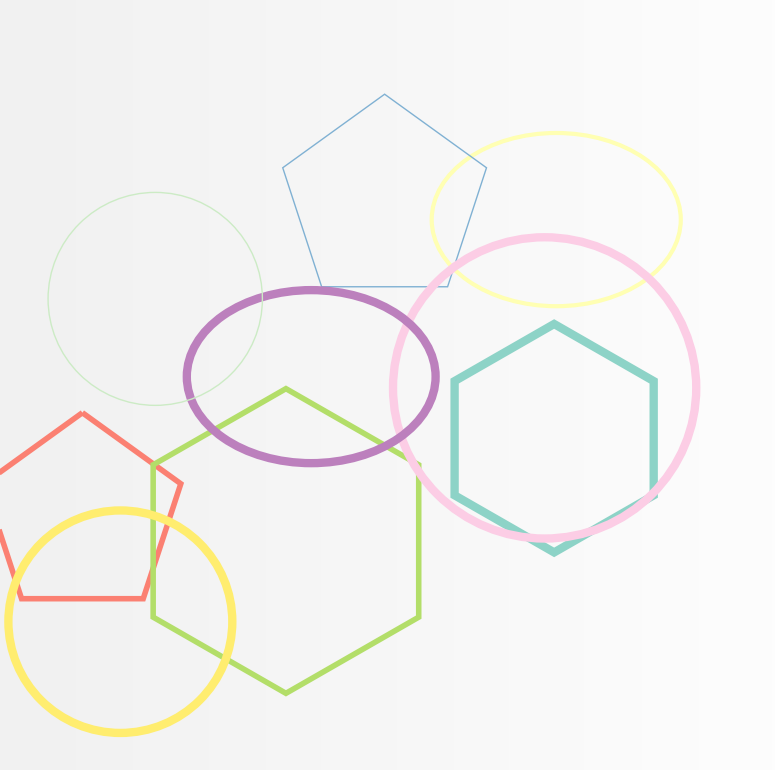[{"shape": "hexagon", "thickness": 3, "radius": 0.74, "center": [0.715, 0.431]}, {"shape": "oval", "thickness": 1.5, "radius": 0.8, "center": [0.718, 0.715]}, {"shape": "pentagon", "thickness": 2, "radius": 0.67, "center": [0.106, 0.33]}, {"shape": "pentagon", "thickness": 0.5, "radius": 0.69, "center": [0.496, 0.739]}, {"shape": "hexagon", "thickness": 2, "radius": 0.99, "center": [0.369, 0.297]}, {"shape": "circle", "thickness": 3, "radius": 0.98, "center": [0.703, 0.496]}, {"shape": "oval", "thickness": 3, "radius": 0.8, "center": [0.402, 0.511]}, {"shape": "circle", "thickness": 0.5, "radius": 0.69, "center": [0.2, 0.612]}, {"shape": "circle", "thickness": 3, "radius": 0.72, "center": [0.155, 0.193]}]